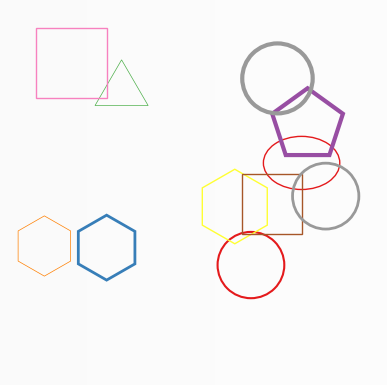[{"shape": "oval", "thickness": 1, "radius": 0.49, "center": [0.778, 0.577]}, {"shape": "circle", "thickness": 1.5, "radius": 0.43, "center": [0.648, 0.312]}, {"shape": "hexagon", "thickness": 2, "radius": 0.42, "center": [0.275, 0.357]}, {"shape": "triangle", "thickness": 0.5, "radius": 0.4, "center": [0.314, 0.765]}, {"shape": "pentagon", "thickness": 3, "radius": 0.48, "center": [0.794, 0.675]}, {"shape": "hexagon", "thickness": 0.5, "radius": 0.39, "center": [0.115, 0.361]}, {"shape": "hexagon", "thickness": 1, "radius": 0.48, "center": [0.606, 0.464]}, {"shape": "square", "thickness": 1, "radius": 0.38, "center": [0.701, 0.47]}, {"shape": "square", "thickness": 1, "radius": 0.46, "center": [0.184, 0.836]}, {"shape": "circle", "thickness": 2, "radius": 0.43, "center": [0.841, 0.491]}, {"shape": "circle", "thickness": 3, "radius": 0.45, "center": [0.716, 0.796]}]